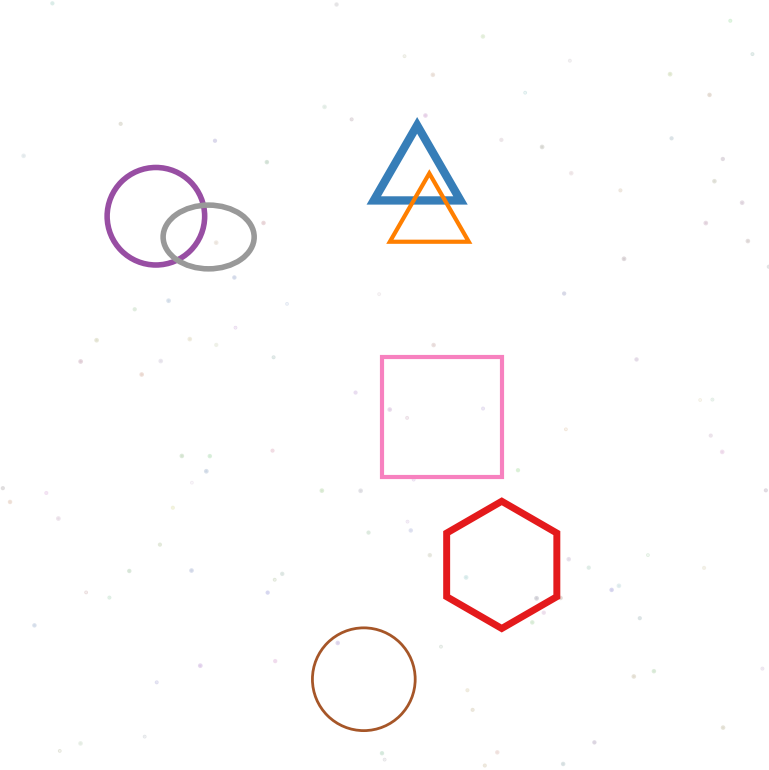[{"shape": "hexagon", "thickness": 2.5, "radius": 0.41, "center": [0.652, 0.266]}, {"shape": "triangle", "thickness": 3, "radius": 0.33, "center": [0.542, 0.772]}, {"shape": "circle", "thickness": 2, "radius": 0.32, "center": [0.202, 0.719]}, {"shape": "triangle", "thickness": 1.5, "radius": 0.3, "center": [0.558, 0.716]}, {"shape": "circle", "thickness": 1, "radius": 0.33, "center": [0.472, 0.118]}, {"shape": "square", "thickness": 1.5, "radius": 0.39, "center": [0.574, 0.458]}, {"shape": "oval", "thickness": 2, "radius": 0.3, "center": [0.271, 0.692]}]